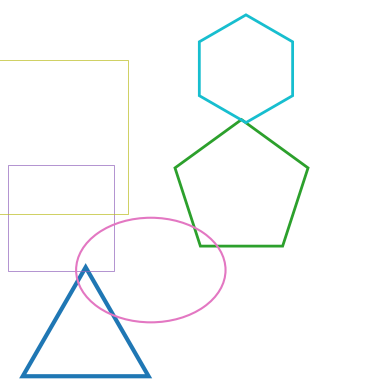[{"shape": "triangle", "thickness": 3, "radius": 0.94, "center": [0.222, 0.117]}, {"shape": "pentagon", "thickness": 2, "radius": 0.91, "center": [0.627, 0.508]}, {"shape": "square", "thickness": 0.5, "radius": 0.69, "center": [0.158, 0.434]}, {"shape": "oval", "thickness": 1.5, "radius": 0.97, "center": [0.392, 0.299]}, {"shape": "square", "thickness": 0.5, "radius": 1.0, "center": [0.132, 0.643]}, {"shape": "hexagon", "thickness": 2, "radius": 0.7, "center": [0.639, 0.821]}]